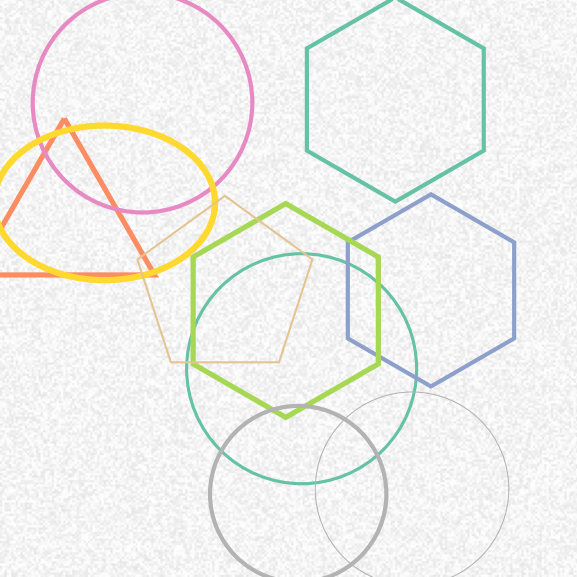[{"shape": "circle", "thickness": 1.5, "radius": 1.0, "center": [0.522, 0.361]}, {"shape": "hexagon", "thickness": 2, "radius": 0.88, "center": [0.685, 0.827]}, {"shape": "triangle", "thickness": 2.5, "radius": 0.9, "center": [0.111, 0.613]}, {"shape": "hexagon", "thickness": 2, "radius": 0.83, "center": [0.746, 0.496]}, {"shape": "circle", "thickness": 2, "radius": 0.95, "center": [0.247, 0.821]}, {"shape": "hexagon", "thickness": 2.5, "radius": 0.93, "center": [0.495, 0.462]}, {"shape": "oval", "thickness": 3, "radius": 0.96, "center": [0.181, 0.648]}, {"shape": "pentagon", "thickness": 1, "radius": 0.8, "center": [0.389, 0.501]}, {"shape": "circle", "thickness": 0.5, "radius": 0.84, "center": [0.713, 0.153]}, {"shape": "circle", "thickness": 2, "radius": 0.76, "center": [0.516, 0.144]}]